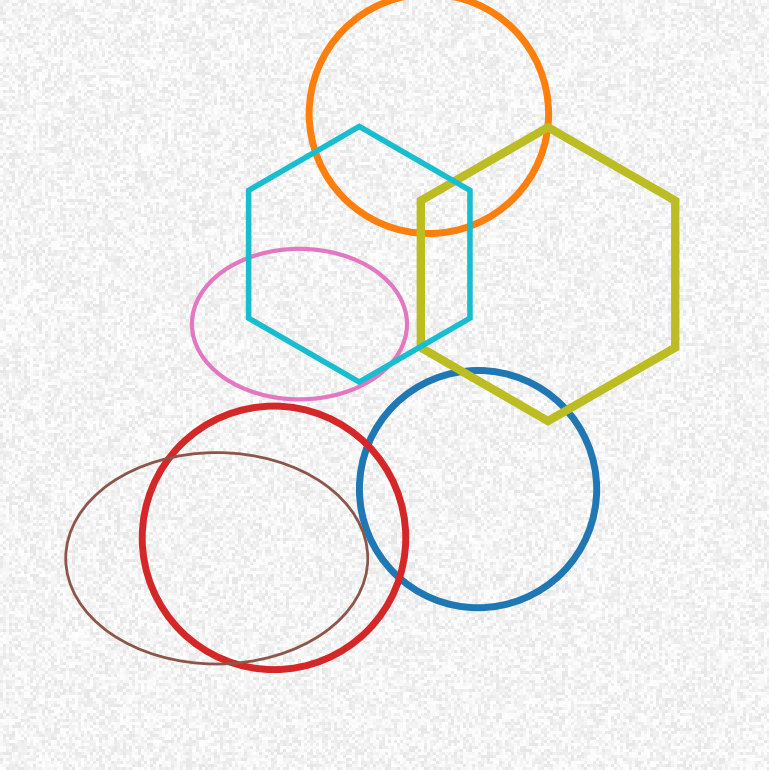[{"shape": "circle", "thickness": 2.5, "radius": 0.77, "center": [0.621, 0.365]}, {"shape": "circle", "thickness": 2.5, "radius": 0.78, "center": [0.557, 0.852]}, {"shape": "circle", "thickness": 2.5, "radius": 0.86, "center": [0.356, 0.301]}, {"shape": "oval", "thickness": 1, "radius": 0.98, "center": [0.281, 0.275]}, {"shape": "oval", "thickness": 1.5, "radius": 0.7, "center": [0.389, 0.579]}, {"shape": "hexagon", "thickness": 3, "radius": 0.95, "center": [0.712, 0.644]}, {"shape": "hexagon", "thickness": 2, "radius": 0.83, "center": [0.467, 0.67]}]